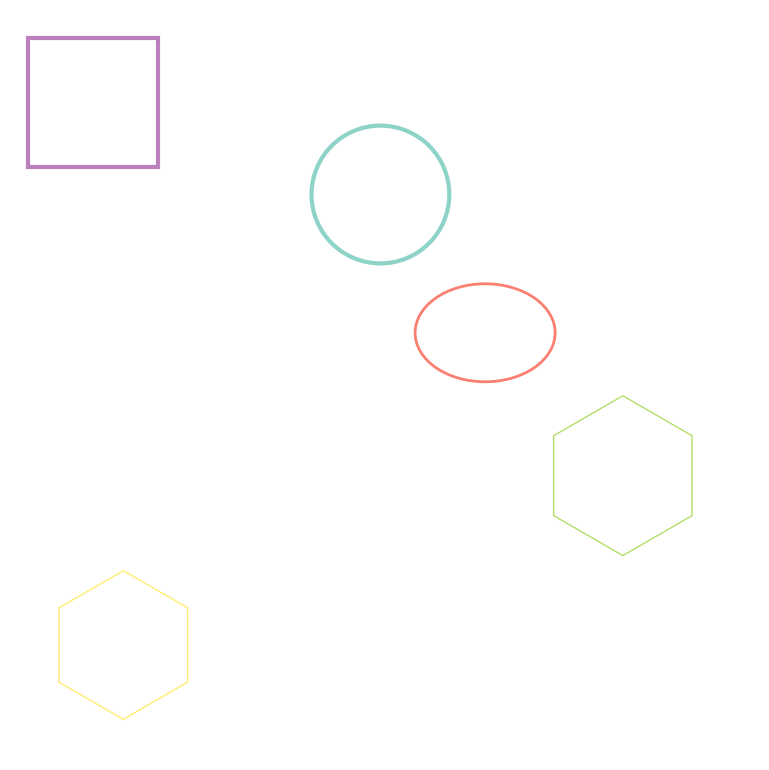[{"shape": "circle", "thickness": 1.5, "radius": 0.45, "center": [0.494, 0.747]}, {"shape": "oval", "thickness": 1, "radius": 0.45, "center": [0.63, 0.568]}, {"shape": "hexagon", "thickness": 0.5, "radius": 0.52, "center": [0.809, 0.382]}, {"shape": "square", "thickness": 1.5, "radius": 0.42, "center": [0.121, 0.867]}, {"shape": "hexagon", "thickness": 0.5, "radius": 0.48, "center": [0.16, 0.162]}]